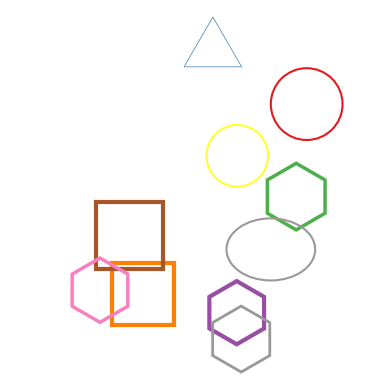[{"shape": "circle", "thickness": 1.5, "radius": 0.47, "center": [0.797, 0.73]}, {"shape": "triangle", "thickness": 0.5, "radius": 0.43, "center": [0.553, 0.87]}, {"shape": "hexagon", "thickness": 2.5, "radius": 0.43, "center": [0.769, 0.489]}, {"shape": "hexagon", "thickness": 3, "radius": 0.41, "center": [0.615, 0.188]}, {"shape": "square", "thickness": 3, "radius": 0.4, "center": [0.371, 0.237]}, {"shape": "circle", "thickness": 1.5, "radius": 0.4, "center": [0.616, 0.595]}, {"shape": "square", "thickness": 3, "radius": 0.43, "center": [0.335, 0.389]}, {"shape": "hexagon", "thickness": 2.5, "radius": 0.42, "center": [0.26, 0.246]}, {"shape": "oval", "thickness": 1.5, "radius": 0.58, "center": [0.703, 0.352]}, {"shape": "hexagon", "thickness": 2, "radius": 0.43, "center": [0.627, 0.119]}]